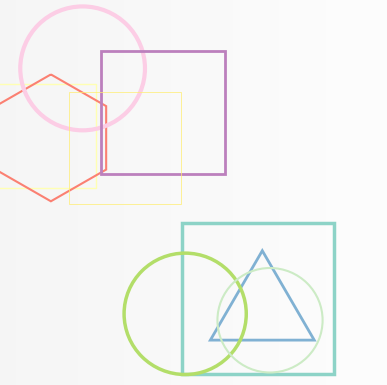[{"shape": "square", "thickness": 2.5, "radius": 0.98, "center": [0.666, 0.224]}, {"shape": "square", "thickness": 1, "radius": 0.68, "center": [0.114, 0.646]}, {"shape": "hexagon", "thickness": 1.5, "radius": 0.82, "center": [0.131, 0.642]}, {"shape": "triangle", "thickness": 2, "radius": 0.77, "center": [0.677, 0.194]}, {"shape": "circle", "thickness": 2.5, "radius": 0.79, "center": [0.478, 0.185]}, {"shape": "circle", "thickness": 3, "radius": 0.8, "center": [0.213, 0.822]}, {"shape": "square", "thickness": 2, "radius": 0.8, "center": [0.42, 0.709]}, {"shape": "circle", "thickness": 1.5, "radius": 0.68, "center": [0.697, 0.168]}, {"shape": "square", "thickness": 0.5, "radius": 0.73, "center": [0.322, 0.616]}]